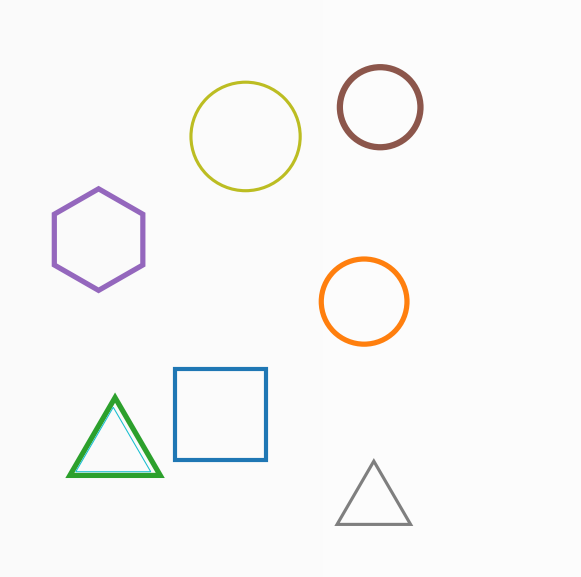[{"shape": "square", "thickness": 2, "radius": 0.39, "center": [0.379, 0.282]}, {"shape": "circle", "thickness": 2.5, "radius": 0.37, "center": [0.626, 0.477]}, {"shape": "triangle", "thickness": 2.5, "radius": 0.45, "center": [0.198, 0.221]}, {"shape": "hexagon", "thickness": 2.5, "radius": 0.44, "center": [0.17, 0.584]}, {"shape": "circle", "thickness": 3, "radius": 0.35, "center": [0.654, 0.813]}, {"shape": "triangle", "thickness": 1.5, "radius": 0.37, "center": [0.643, 0.128]}, {"shape": "circle", "thickness": 1.5, "radius": 0.47, "center": [0.422, 0.763]}, {"shape": "triangle", "thickness": 0.5, "radius": 0.37, "center": [0.195, 0.22]}]